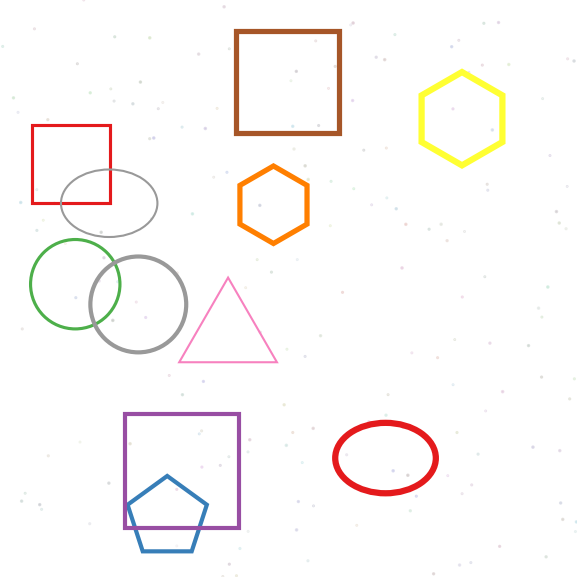[{"shape": "oval", "thickness": 3, "radius": 0.44, "center": [0.668, 0.206]}, {"shape": "square", "thickness": 1.5, "radius": 0.34, "center": [0.123, 0.715]}, {"shape": "pentagon", "thickness": 2, "radius": 0.36, "center": [0.29, 0.103]}, {"shape": "circle", "thickness": 1.5, "radius": 0.39, "center": [0.13, 0.507]}, {"shape": "square", "thickness": 2, "radius": 0.49, "center": [0.316, 0.184]}, {"shape": "hexagon", "thickness": 2.5, "radius": 0.34, "center": [0.474, 0.645]}, {"shape": "hexagon", "thickness": 3, "radius": 0.4, "center": [0.8, 0.794]}, {"shape": "square", "thickness": 2.5, "radius": 0.44, "center": [0.498, 0.857]}, {"shape": "triangle", "thickness": 1, "radius": 0.49, "center": [0.395, 0.421]}, {"shape": "circle", "thickness": 2, "radius": 0.41, "center": [0.239, 0.472]}, {"shape": "oval", "thickness": 1, "radius": 0.42, "center": [0.189, 0.647]}]